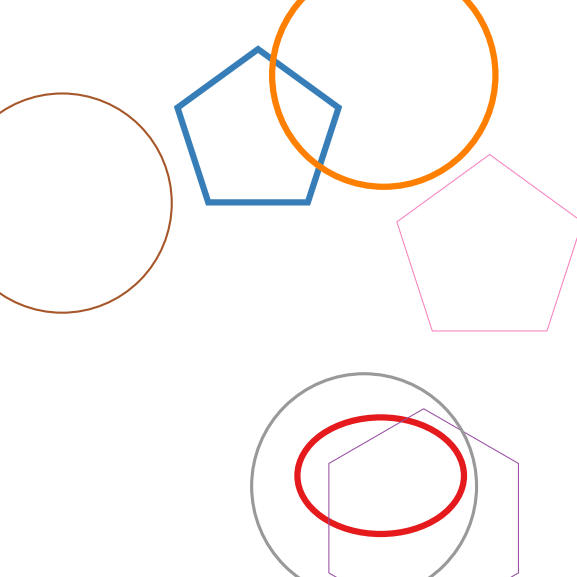[{"shape": "oval", "thickness": 3, "radius": 0.72, "center": [0.659, 0.175]}, {"shape": "pentagon", "thickness": 3, "radius": 0.73, "center": [0.447, 0.767]}, {"shape": "hexagon", "thickness": 0.5, "radius": 0.95, "center": [0.734, 0.102]}, {"shape": "circle", "thickness": 3, "radius": 0.97, "center": [0.665, 0.869]}, {"shape": "circle", "thickness": 1, "radius": 0.95, "center": [0.108, 0.647]}, {"shape": "pentagon", "thickness": 0.5, "radius": 0.84, "center": [0.848, 0.563]}, {"shape": "circle", "thickness": 1.5, "radius": 0.97, "center": [0.63, 0.157]}]